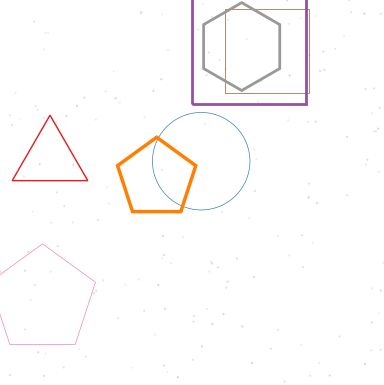[{"shape": "triangle", "thickness": 1, "radius": 0.57, "center": [0.13, 0.587]}, {"shape": "circle", "thickness": 0.5, "radius": 0.63, "center": [0.523, 0.581]}, {"shape": "square", "thickness": 2, "radius": 0.74, "center": [0.646, 0.879]}, {"shape": "pentagon", "thickness": 2.5, "radius": 0.53, "center": [0.407, 0.537]}, {"shape": "square", "thickness": 0.5, "radius": 0.55, "center": [0.693, 0.867]}, {"shape": "pentagon", "thickness": 0.5, "radius": 0.72, "center": [0.11, 0.222]}, {"shape": "hexagon", "thickness": 2, "radius": 0.57, "center": [0.628, 0.879]}]